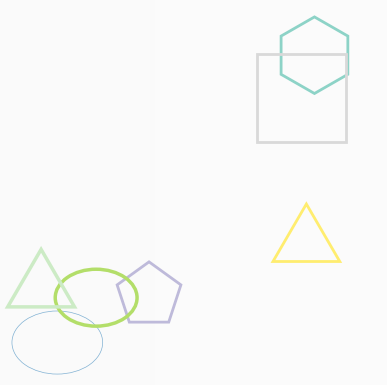[{"shape": "hexagon", "thickness": 2, "radius": 0.5, "center": [0.812, 0.857]}, {"shape": "pentagon", "thickness": 2, "radius": 0.43, "center": [0.385, 0.233]}, {"shape": "oval", "thickness": 0.5, "radius": 0.59, "center": [0.148, 0.11]}, {"shape": "oval", "thickness": 2.5, "radius": 0.53, "center": [0.248, 0.227]}, {"shape": "square", "thickness": 2, "radius": 0.57, "center": [0.778, 0.746]}, {"shape": "triangle", "thickness": 2.5, "radius": 0.5, "center": [0.106, 0.253]}, {"shape": "triangle", "thickness": 2, "radius": 0.5, "center": [0.791, 0.371]}]